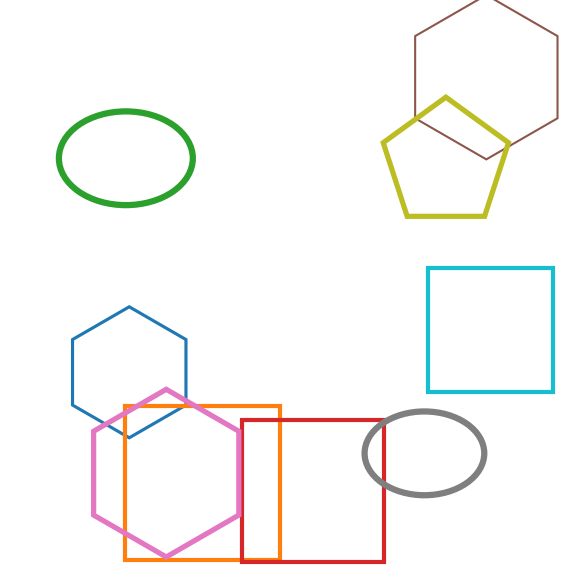[{"shape": "hexagon", "thickness": 1.5, "radius": 0.57, "center": [0.224, 0.354]}, {"shape": "square", "thickness": 2, "radius": 0.67, "center": [0.351, 0.163]}, {"shape": "oval", "thickness": 3, "radius": 0.58, "center": [0.218, 0.725]}, {"shape": "square", "thickness": 2, "radius": 0.61, "center": [0.543, 0.15]}, {"shape": "hexagon", "thickness": 1, "radius": 0.71, "center": [0.842, 0.865]}, {"shape": "hexagon", "thickness": 2.5, "radius": 0.73, "center": [0.288, 0.18]}, {"shape": "oval", "thickness": 3, "radius": 0.52, "center": [0.735, 0.214]}, {"shape": "pentagon", "thickness": 2.5, "radius": 0.57, "center": [0.772, 0.717]}, {"shape": "square", "thickness": 2, "radius": 0.54, "center": [0.849, 0.428]}]